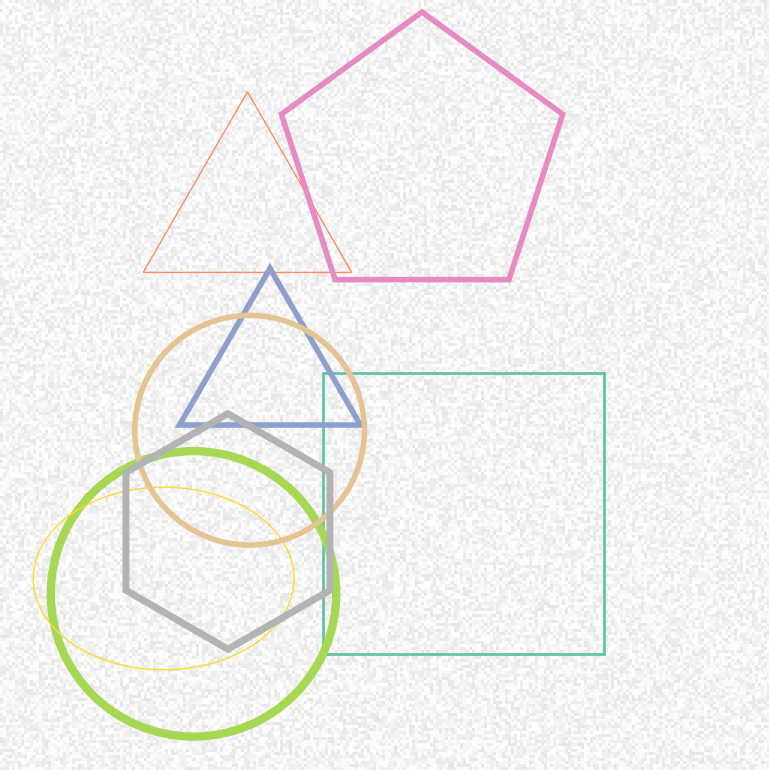[{"shape": "square", "thickness": 1, "radius": 0.91, "center": [0.602, 0.333]}, {"shape": "triangle", "thickness": 0.5, "radius": 0.78, "center": [0.321, 0.724]}, {"shape": "triangle", "thickness": 2, "radius": 0.68, "center": [0.351, 0.516]}, {"shape": "pentagon", "thickness": 2, "radius": 0.96, "center": [0.548, 0.792]}, {"shape": "circle", "thickness": 3, "radius": 0.93, "center": [0.251, 0.229]}, {"shape": "oval", "thickness": 0.5, "radius": 0.85, "center": [0.213, 0.249]}, {"shape": "circle", "thickness": 2, "radius": 0.75, "center": [0.324, 0.441]}, {"shape": "hexagon", "thickness": 2.5, "radius": 0.76, "center": [0.296, 0.31]}]